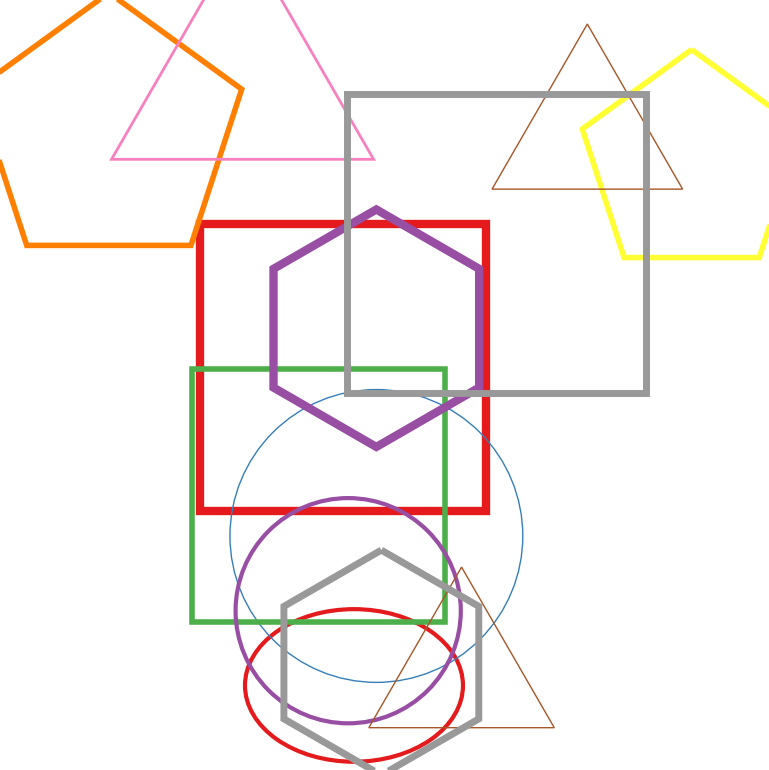[{"shape": "square", "thickness": 3, "radius": 0.93, "center": [0.445, 0.523]}, {"shape": "oval", "thickness": 1.5, "radius": 0.71, "center": [0.46, 0.11]}, {"shape": "circle", "thickness": 0.5, "radius": 0.95, "center": [0.489, 0.304]}, {"shape": "square", "thickness": 2, "radius": 0.82, "center": [0.414, 0.357]}, {"shape": "circle", "thickness": 1.5, "radius": 0.73, "center": [0.452, 0.207]}, {"shape": "hexagon", "thickness": 3, "radius": 0.77, "center": [0.489, 0.574]}, {"shape": "pentagon", "thickness": 2, "radius": 0.91, "center": [0.141, 0.828]}, {"shape": "pentagon", "thickness": 2, "radius": 0.75, "center": [0.898, 0.786]}, {"shape": "triangle", "thickness": 0.5, "radius": 0.7, "center": [0.599, 0.124]}, {"shape": "triangle", "thickness": 0.5, "radius": 0.71, "center": [0.763, 0.826]}, {"shape": "triangle", "thickness": 1, "radius": 0.98, "center": [0.315, 0.891]}, {"shape": "hexagon", "thickness": 2.5, "radius": 0.73, "center": [0.495, 0.139]}, {"shape": "square", "thickness": 2.5, "radius": 0.97, "center": [0.645, 0.684]}]